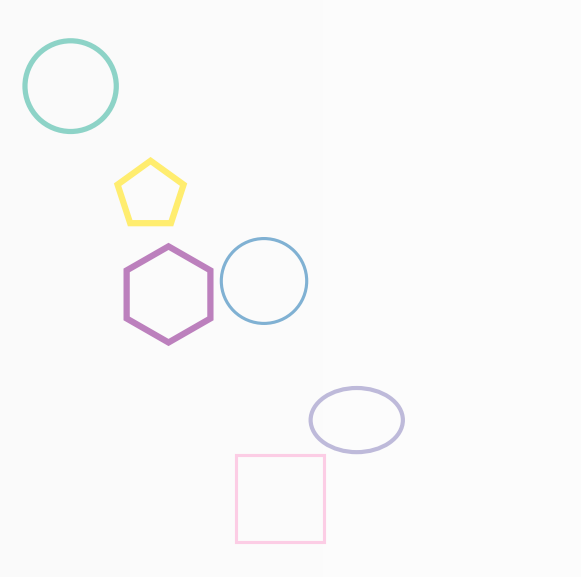[{"shape": "circle", "thickness": 2.5, "radius": 0.39, "center": [0.122, 0.85]}, {"shape": "oval", "thickness": 2, "radius": 0.4, "center": [0.614, 0.272]}, {"shape": "circle", "thickness": 1.5, "radius": 0.37, "center": [0.454, 0.513]}, {"shape": "square", "thickness": 1.5, "radius": 0.38, "center": [0.481, 0.135]}, {"shape": "hexagon", "thickness": 3, "radius": 0.42, "center": [0.29, 0.489]}, {"shape": "pentagon", "thickness": 3, "radius": 0.3, "center": [0.259, 0.661]}]